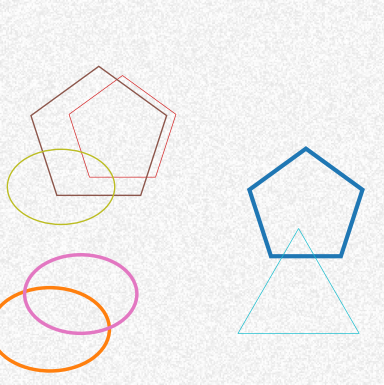[{"shape": "pentagon", "thickness": 3, "radius": 0.77, "center": [0.795, 0.459]}, {"shape": "oval", "thickness": 2.5, "radius": 0.77, "center": [0.13, 0.145]}, {"shape": "pentagon", "thickness": 0.5, "radius": 0.73, "center": [0.318, 0.658]}, {"shape": "pentagon", "thickness": 1, "radius": 0.93, "center": [0.257, 0.642]}, {"shape": "oval", "thickness": 2.5, "radius": 0.73, "center": [0.21, 0.236]}, {"shape": "oval", "thickness": 1, "radius": 0.7, "center": [0.159, 0.515]}, {"shape": "triangle", "thickness": 0.5, "radius": 0.91, "center": [0.776, 0.225]}]